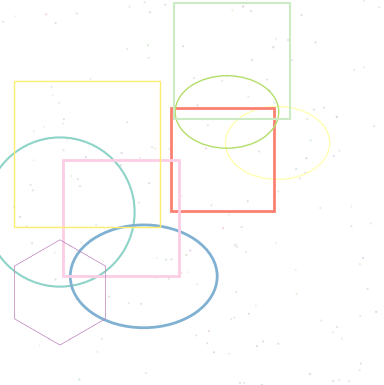[{"shape": "circle", "thickness": 1.5, "radius": 0.97, "center": [0.156, 0.449]}, {"shape": "oval", "thickness": 1, "radius": 0.68, "center": [0.721, 0.629]}, {"shape": "square", "thickness": 2, "radius": 0.67, "center": [0.578, 0.585]}, {"shape": "oval", "thickness": 2, "radius": 0.95, "center": [0.373, 0.282]}, {"shape": "oval", "thickness": 1, "radius": 0.67, "center": [0.59, 0.709]}, {"shape": "square", "thickness": 2, "radius": 0.75, "center": [0.315, 0.435]}, {"shape": "hexagon", "thickness": 0.5, "radius": 0.68, "center": [0.156, 0.24]}, {"shape": "square", "thickness": 1.5, "radius": 0.75, "center": [0.603, 0.841]}, {"shape": "square", "thickness": 1, "radius": 0.95, "center": [0.227, 0.6]}]